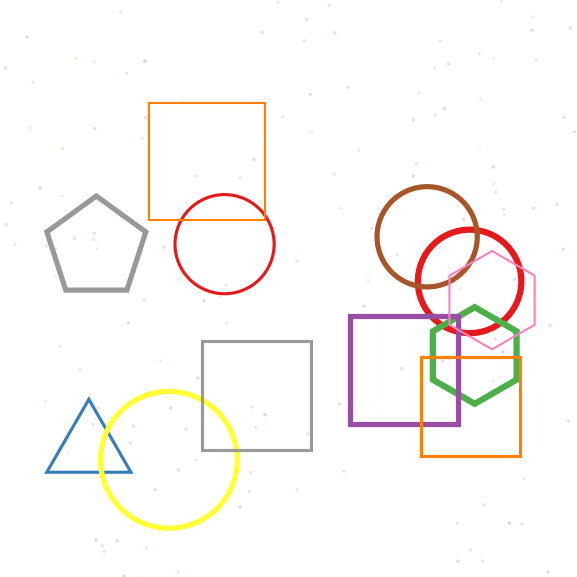[{"shape": "circle", "thickness": 1.5, "radius": 0.43, "center": [0.389, 0.576]}, {"shape": "circle", "thickness": 3, "radius": 0.45, "center": [0.813, 0.512]}, {"shape": "triangle", "thickness": 1.5, "radius": 0.42, "center": [0.154, 0.223]}, {"shape": "hexagon", "thickness": 3, "radius": 0.42, "center": [0.822, 0.384]}, {"shape": "square", "thickness": 2.5, "radius": 0.47, "center": [0.7, 0.359]}, {"shape": "square", "thickness": 1, "radius": 0.5, "center": [0.359, 0.72]}, {"shape": "square", "thickness": 1.5, "radius": 0.43, "center": [0.815, 0.295]}, {"shape": "circle", "thickness": 2.5, "radius": 0.59, "center": [0.293, 0.203]}, {"shape": "circle", "thickness": 2.5, "radius": 0.43, "center": [0.74, 0.589]}, {"shape": "hexagon", "thickness": 1, "radius": 0.43, "center": [0.852, 0.479]}, {"shape": "pentagon", "thickness": 2.5, "radius": 0.45, "center": [0.167, 0.57]}, {"shape": "square", "thickness": 1.5, "radius": 0.47, "center": [0.444, 0.315]}]